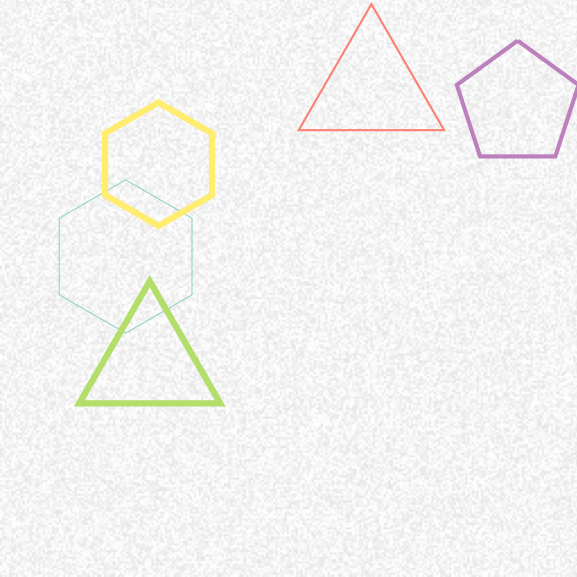[{"shape": "hexagon", "thickness": 0.5, "radius": 0.66, "center": [0.218, 0.555]}, {"shape": "triangle", "thickness": 1, "radius": 0.73, "center": [0.643, 0.846]}, {"shape": "triangle", "thickness": 3, "radius": 0.71, "center": [0.259, 0.371]}, {"shape": "pentagon", "thickness": 2, "radius": 0.55, "center": [0.896, 0.818]}, {"shape": "hexagon", "thickness": 3, "radius": 0.53, "center": [0.275, 0.715]}]